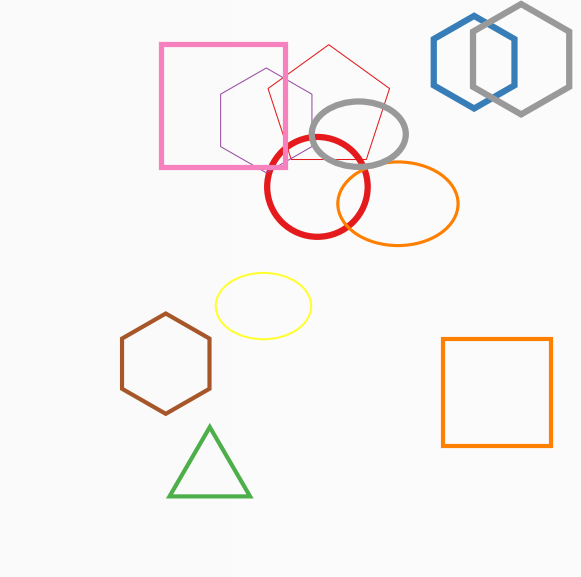[{"shape": "pentagon", "thickness": 0.5, "radius": 0.55, "center": [0.566, 0.812]}, {"shape": "circle", "thickness": 3, "radius": 0.43, "center": [0.546, 0.676]}, {"shape": "hexagon", "thickness": 3, "radius": 0.4, "center": [0.816, 0.891]}, {"shape": "triangle", "thickness": 2, "radius": 0.4, "center": [0.361, 0.18]}, {"shape": "hexagon", "thickness": 0.5, "radius": 0.45, "center": [0.458, 0.791]}, {"shape": "oval", "thickness": 1.5, "radius": 0.52, "center": [0.685, 0.646]}, {"shape": "square", "thickness": 2, "radius": 0.46, "center": [0.855, 0.319]}, {"shape": "oval", "thickness": 1, "radius": 0.41, "center": [0.453, 0.469]}, {"shape": "hexagon", "thickness": 2, "radius": 0.43, "center": [0.285, 0.369]}, {"shape": "square", "thickness": 2.5, "radius": 0.53, "center": [0.384, 0.816]}, {"shape": "oval", "thickness": 3, "radius": 0.4, "center": [0.617, 0.767]}, {"shape": "hexagon", "thickness": 3, "radius": 0.48, "center": [0.897, 0.897]}]